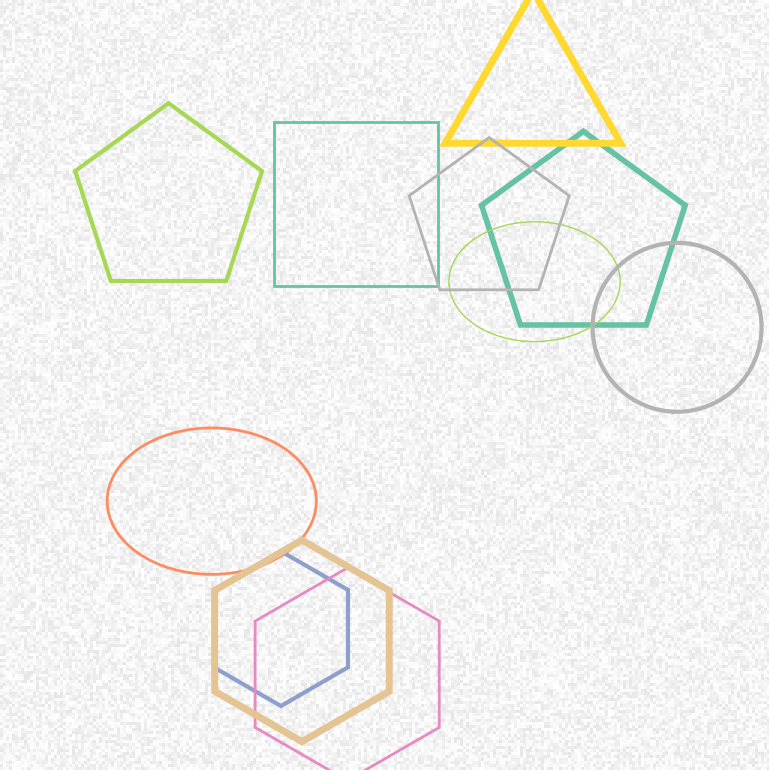[{"shape": "square", "thickness": 1, "radius": 0.53, "center": [0.462, 0.735]}, {"shape": "pentagon", "thickness": 2, "radius": 0.7, "center": [0.758, 0.69]}, {"shape": "oval", "thickness": 1, "radius": 0.68, "center": [0.275, 0.349]}, {"shape": "hexagon", "thickness": 1.5, "radius": 0.5, "center": [0.365, 0.184]}, {"shape": "hexagon", "thickness": 1, "radius": 0.69, "center": [0.451, 0.124]}, {"shape": "oval", "thickness": 0.5, "radius": 0.56, "center": [0.694, 0.634]}, {"shape": "pentagon", "thickness": 1.5, "radius": 0.64, "center": [0.219, 0.738]}, {"shape": "triangle", "thickness": 2.5, "radius": 0.66, "center": [0.692, 0.88]}, {"shape": "hexagon", "thickness": 2.5, "radius": 0.65, "center": [0.392, 0.168]}, {"shape": "pentagon", "thickness": 1, "radius": 0.55, "center": [0.635, 0.712]}, {"shape": "circle", "thickness": 1.5, "radius": 0.55, "center": [0.879, 0.575]}]